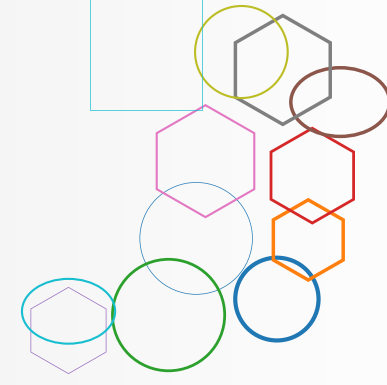[{"shape": "circle", "thickness": 3, "radius": 0.54, "center": [0.715, 0.223]}, {"shape": "circle", "thickness": 0.5, "radius": 0.73, "center": [0.506, 0.381]}, {"shape": "hexagon", "thickness": 2.5, "radius": 0.52, "center": [0.796, 0.377]}, {"shape": "circle", "thickness": 2, "radius": 0.72, "center": [0.435, 0.182]}, {"shape": "hexagon", "thickness": 2, "radius": 0.62, "center": [0.806, 0.544]}, {"shape": "hexagon", "thickness": 0.5, "radius": 0.56, "center": [0.177, 0.142]}, {"shape": "oval", "thickness": 2.5, "radius": 0.64, "center": [0.878, 0.735]}, {"shape": "hexagon", "thickness": 1.5, "radius": 0.73, "center": [0.53, 0.581]}, {"shape": "hexagon", "thickness": 2.5, "radius": 0.71, "center": [0.73, 0.818]}, {"shape": "circle", "thickness": 1.5, "radius": 0.6, "center": [0.623, 0.865]}, {"shape": "square", "thickness": 0.5, "radius": 0.72, "center": [0.377, 0.859]}, {"shape": "oval", "thickness": 1.5, "radius": 0.6, "center": [0.177, 0.191]}]